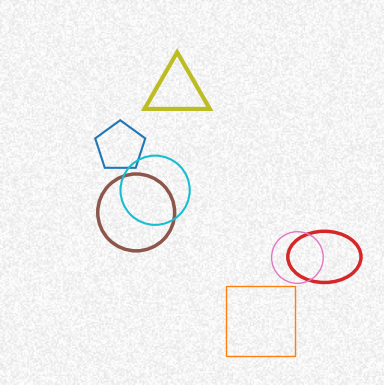[{"shape": "pentagon", "thickness": 1.5, "radius": 0.34, "center": [0.312, 0.619]}, {"shape": "square", "thickness": 1, "radius": 0.45, "center": [0.676, 0.166]}, {"shape": "oval", "thickness": 2.5, "radius": 0.48, "center": [0.843, 0.333]}, {"shape": "circle", "thickness": 2.5, "radius": 0.5, "center": [0.354, 0.448]}, {"shape": "circle", "thickness": 1, "radius": 0.34, "center": [0.773, 0.331]}, {"shape": "triangle", "thickness": 3, "radius": 0.49, "center": [0.46, 0.766]}, {"shape": "circle", "thickness": 1.5, "radius": 0.45, "center": [0.403, 0.506]}]